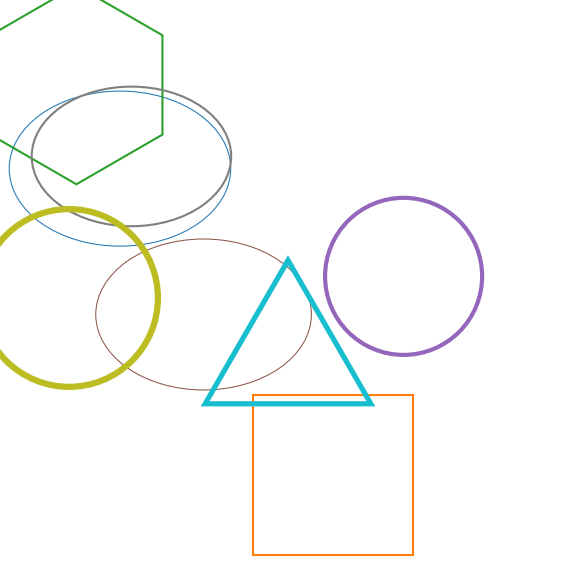[{"shape": "oval", "thickness": 0.5, "radius": 0.96, "center": [0.208, 0.707]}, {"shape": "square", "thickness": 1, "radius": 0.69, "center": [0.576, 0.176]}, {"shape": "hexagon", "thickness": 1, "radius": 0.86, "center": [0.132, 0.852]}, {"shape": "circle", "thickness": 2, "radius": 0.68, "center": [0.699, 0.521]}, {"shape": "oval", "thickness": 0.5, "radius": 0.93, "center": [0.353, 0.455]}, {"shape": "oval", "thickness": 1, "radius": 0.86, "center": [0.228, 0.728]}, {"shape": "circle", "thickness": 3, "radius": 0.77, "center": [0.12, 0.483]}, {"shape": "triangle", "thickness": 2.5, "radius": 0.83, "center": [0.499, 0.383]}]